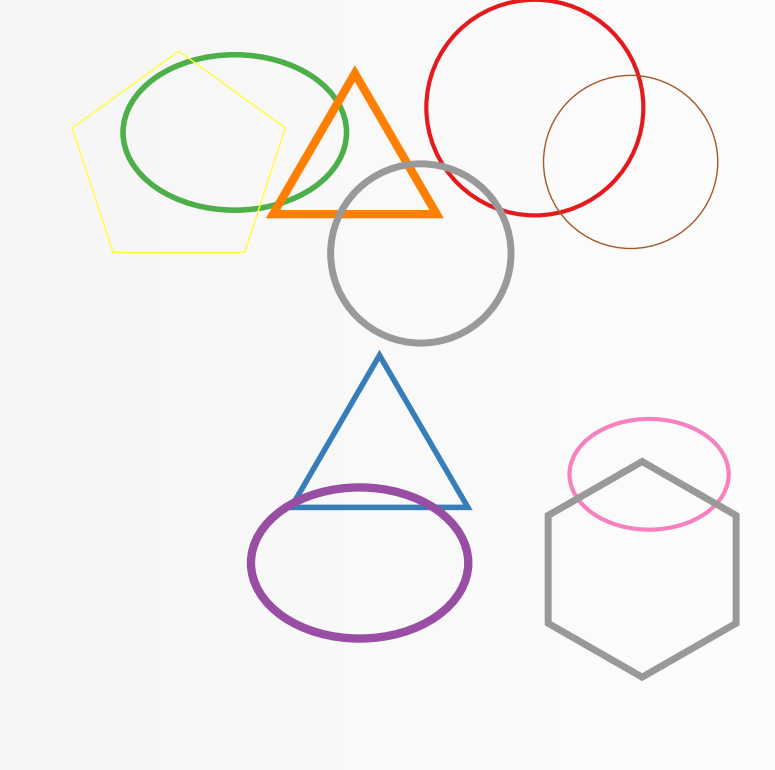[{"shape": "circle", "thickness": 1.5, "radius": 0.7, "center": [0.69, 0.86]}, {"shape": "triangle", "thickness": 2, "radius": 0.66, "center": [0.49, 0.407]}, {"shape": "oval", "thickness": 2, "radius": 0.72, "center": [0.303, 0.828]}, {"shape": "oval", "thickness": 3, "radius": 0.7, "center": [0.464, 0.269]}, {"shape": "triangle", "thickness": 3, "radius": 0.61, "center": [0.458, 0.783]}, {"shape": "pentagon", "thickness": 0.5, "radius": 0.72, "center": [0.231, 0.789]}, {"shape": "circle", "thickness": 0.5, "radius": 0.56, "center": [0.814, 0.79]}, {"shape": "oval", "thickness": 1.5, "radius": 0.51, "center": [0.838, 0.384]}, {"shape": "circle", "thickness": 2.5, "radius": 0.58, "center": [0.543, 0.671]}, {"shape": "hexagon", "thickness": 2.5, "radius": 0.7, "center": [0.829, 0.261]}]